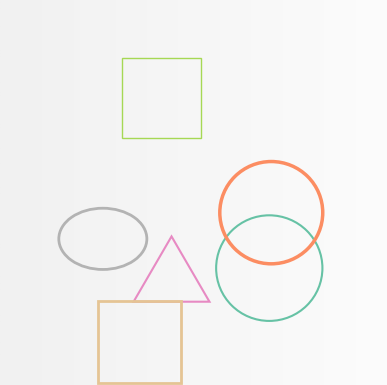[{"shape": "circle", "thickness": 1.5, "radius": 0.69, "center": [0.695, 0.304]}, {"shape": "circle", "thickness": 2.5, "radius": 0.66, "center": [0.7, 0.448]}, {"shape": "triangle", "thickness": 1.5, "radius": 0.57, "center": [0.443, 0.273]}, {"shape": "square", "thickness": 1, "radius": 0.51, "center": [0.417, 0.745]}, {"shape": "square", "thickness": 2, "radius": 0.53, "center": [0.36, 0.111]}, {"shape": "oval", "thickness": 2, "radius": 0.57, "center": [0.265, 0.38]}]